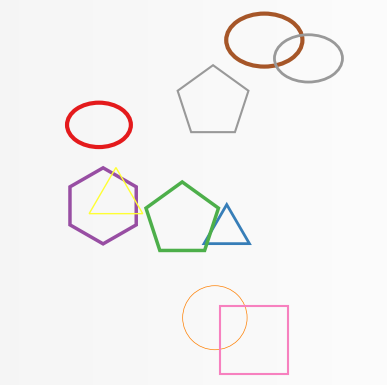[{"shape": "oval", "thickness": 3, "radius": 0.41, "center": [0.255, 0.676]}, {"shape": "triangle", "thickness": 2, "radius": 0.34, "center": [0.585, 0.401]}, {"shape": "pentagon", "thickness": 2.5, "radius": 0.49, "center": [0.47, 0.429]}, {"shape": "hexagon", "thickness": 2.5, "radius": 0.49, "center": [0.266, 0.465]}, {"shape": "circle", "thickness": 0.5, "radius": 0.42, "center": [0.555, 0.175]}, {"shape": "triangle", "thickness": 1, "radius": 0.4, "center": [0.299, 0.485]}, {"shape": "oval", "thickness": 3, "radius": 0.49, "center": [0.682, 0.896]}, {"shape": "square", "thickness": 1.5, "radius": 0.44, "center": [0.654, 0.117]}, {"shape": "oval", "thickness": 2, "radius": 0.44, "center": [0.796, 0.848]}, {"shape": "pentagon", "thickness": 1.5, "radius": 0.48, "center": [0.55, 0.735]}]